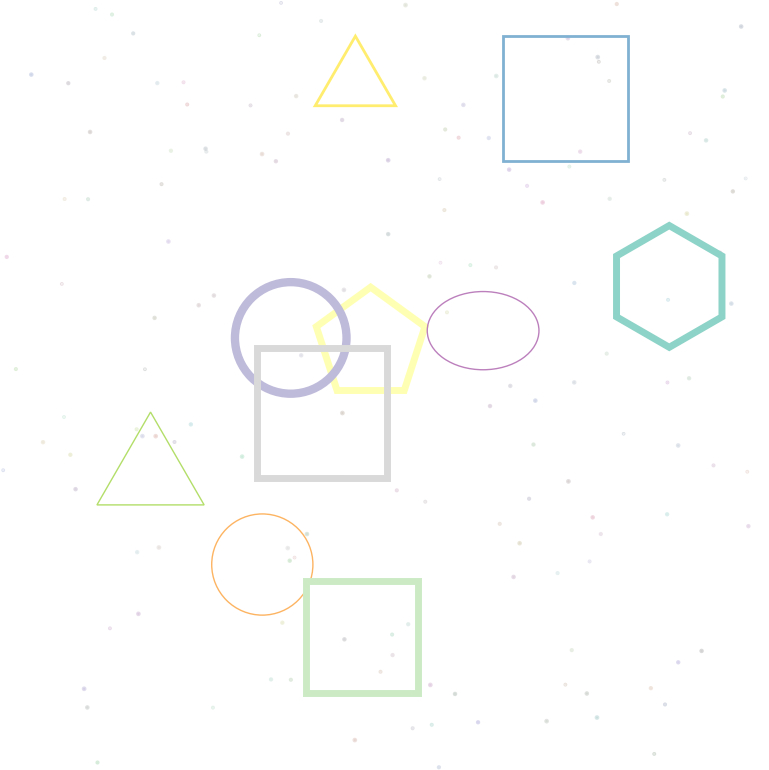[{"shape": "hexagon", "thickness": 2.5, "radius": 0.4, "center": [0.869, 0.628]}, {"shape": "pentagon", "thickness": 2.5, "radius": 0.37, "center": [0.481, 0.553]}, {"shape": "circle", "thickness": 3, "radius": 0.36, "center": [0.378, 0.561]}, {"shape": "square", "thickness": 1, "radius": 0.41, "center": [0.734, 0.872]}, {"shape": "circle", "thickness": 0.5, "radius": 0.33, "center": [0.341, 0.267]}, {"shape": "triangle", "thickness": 0.5, "radius": 0.4, "center": [0.195, 0.384]}, {"shape": "square", "thickness": 2.5, "radius": 0.42, "center": [0.419, 0.464]}, {"shape": "oval", "thickness": 0.5, "radius": 0.36, "center": [0.627, 0.571]}, {"shape": "square", "thickness": 2.5, "radius": 0.36, "center": [0.47, 0.173]}, {"shape": "triangle", "thickness": 1, "radius": 0.3, "center": [0.462, 0.893]}]